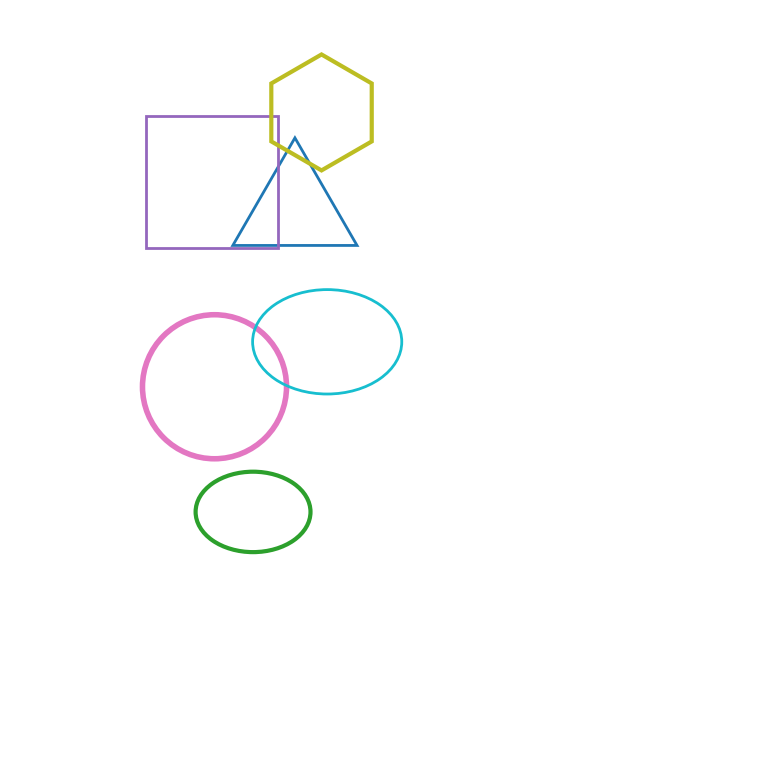[{"shape": "triangle", "thickness": 1, "radius": 0.47, "center": [0.383, 0.728]}, {"shape": "oval", "thickness": 1.5, "radius": 0.37, "center": [0.329, 0.335]}, {"shape": "square", "thickness": 1, "radius": 0.43, "center": [0.276, 0.764]}, {"shape": "circle", "thickness": 2, "radius": 0.47, "center": [0.279, 0.498]}, {"shape": "hexagon", "thickness": 1.5, "radius": 0.38, "center": [0.418, 0.854]}, {"shape": "oval", "thickness": 1, "radius": 0.48, "center": [0.425, 0.556]}]